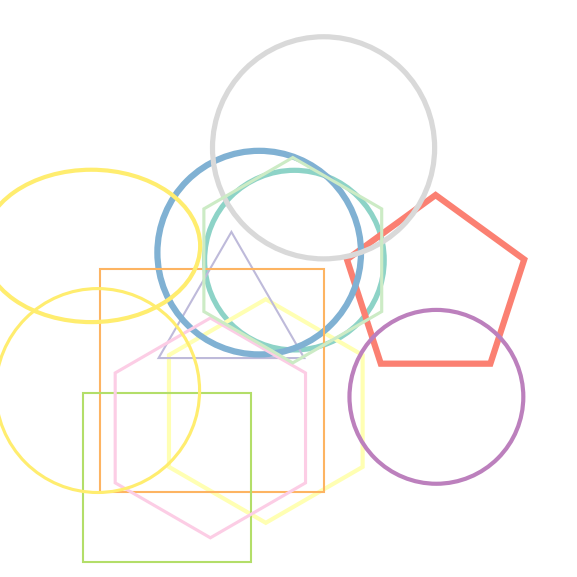[{"shape": "circle", "thickness": 2.5, "radius": 0.78, "center": [0.51, 0.549]}, {"shape": "hexagon", "thickness": 2, "radius": 0.97, "center": [0.46, 0.287]}, {"shape": "triangle", "thickness": 1, "radius": 0.73, "center": [0.401, 0.452]}, {"shape": "pentagon", "thickness": 3, "radius": 0.81, "center": [0.754, 0.5]}, {"shape": "circle", "thickness": 3, "radius": 0.88, "center": [0.449, 0.562]}, {"shape": "square", "thickness": 1, "radius": 0.97, "center": [0.367, 0.34]}, {"shape": "square", "thickness": 1, "radius": 0.73, "center": [0.289, 0.173]}, {"shape": "hexagon", "thickness": 1.5, "radius": 0.95, "center": [0.364, 0.258]}, {"shape": "circle", "thickness": 2.5, "radius": 0.96, "center": [0.56, 0.743]}, {"shape": "circle", "thickness": 2, "radius": 0.75, "center": [0.756, 0.312]}, {"shape": "hexagon", "thickness": 1.5, "radius": 0.89, "center": [0.507, 0.549]}, {"shape": "oval", "thickness": 2, "radius": 0.94, "center": [0.158, 0.573]}, {"shape": "circle", "thickness": 1.5, "radius": 0.88, "center": [0.169, 0.323]}]